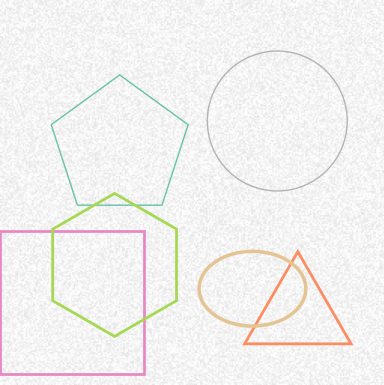[{"shape": "pentagon", "thickness": 1, "radius": 0.93, "center": [0.311, 0.618]}, {"shape": "triangle", "thickness": 2, "radius": 0.8, "center": [0.774, 0.187]}, {"shape": "square", "thickness": 2, "radius": 0.93, "center": [0.186, 0.214]}, {"shape": "hexagon", "thickness": 2, "radius": 0.93, "center": [0.298, 0.312]}, {"shape": "oval", "thickness": 2.5, "radius": 0.69, "center": [0.656, 0.25]}, {"shape": "circle", "thickness": 1, "radius": 0.91, "center": [0.72, 0.686]}]